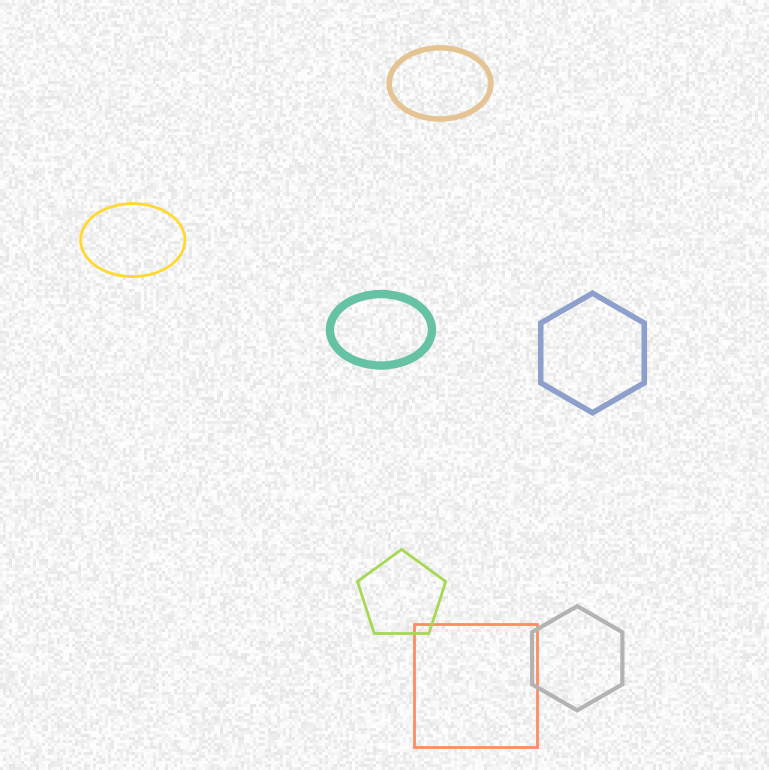[{"shape": "oval", "thickness": 3, "radius": 0.33, "center": [0.495, 0.572]}, {"shape": "square", "thickness": 1, "radius": 0.4, "center": [0.617, 0.109]}, {"shape": "hexagon", "thickness": 2, "radius": 0.39, "center": [0.769, 0.542]}, {"shape": "pentagon", "thickness": 1, "radius": 0.3, "center": [0.522, 0.226]}, {"shape": "oval", "thickness": 1, "radius": 0.34, "center": [0.172, 0.688]}, {"shape": "oval", "thickness": 2, "radius": 0.33, "center": [0.571, 0.892]}, {"shape": "hexagon", "thickness": 1.5, "radius": 0.34, "center": [0.75, 0.145]}]